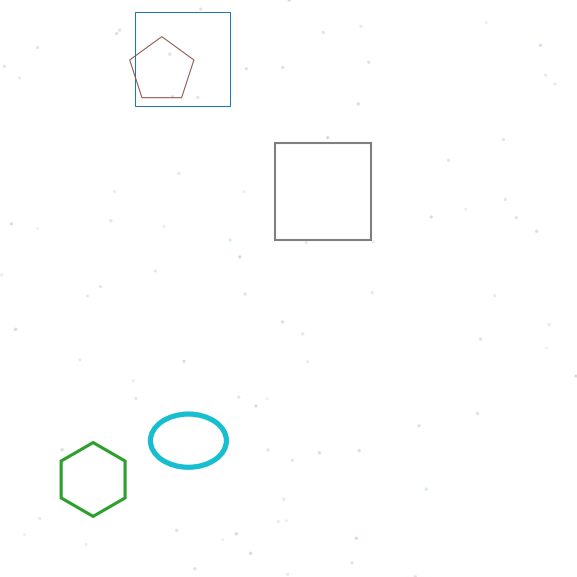[{"shape": "square", "thickness": 0.5, "radius": 0.41, "center": [0.316, 0.897]}, {"shape": "hexagon", "thickness": 1.5, "radius": 0.32, "center": [0.161, 0.169]}, {"shape": "pentagon", "thickness": 0.5, "radius": 0.29, "center": [0.28, 0.877]}, {"shape": "square", "thickness": 1, "radius": 0.42, "center": [0.559, 0.668]}, {"shape": "oval", "thickness": 2.5, "radius": 0.33, "center": [0.326, 0.236]}]